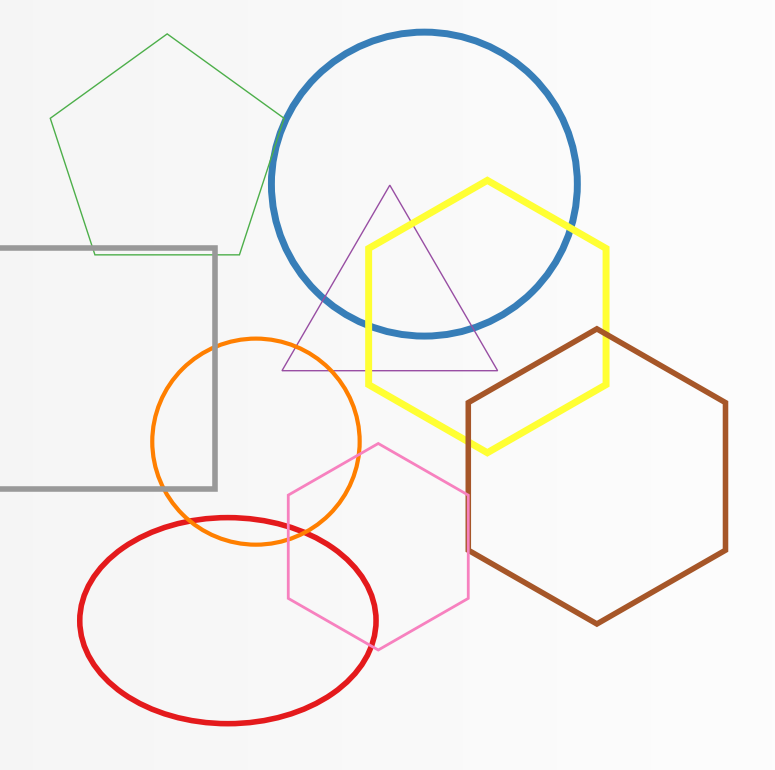[{"shape": "oval", "thickness": 2, "radius": 0.96, "center": [0.294, 0.194]}, {"shape": "circle", "thickness": 2.5, "radius": 0.99, "center": [0.548, 0.761]}, {"shape": "pentagon", "thickness": 0.5, "radius": 0.79, "center": [0.216, 0.797]}, {"shape": "triangle", "thickness": 0.5, "radius": 0.8, "center": [0.503, 0.599]}, {"shape": "circle", "thickness": 1.5, "radius": 0.67, "center": [0.33, 0.426]}, {"shape": "hexagon", "thickness": 2.5, "radius": 0.88, "center": [0.629, 0.589]}, {"shape": "hexagon", "thickness": 2, "radius": 0.96, "center": [0.77, 0.381]}, {"shape": "hexagon", "thickness": 1, "radius": 0.67, "center": [0.488, 0.29]}, {"shape": "square", "thickness": 2, "radius": 0.78, "center": [0.121, 0.521]}]